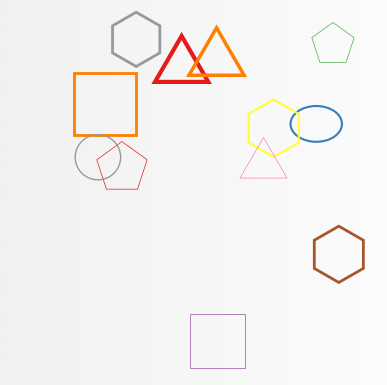[{"shape": "triangle", "thickness": 3, "radius": 0.4, "center": [0.469, 0.827]}, {"shape": "pentagon", "thickness": 0.5, "radius": 0.34, "center": [0.315, 0.564]}, {"shape": "oval", "thickness": 1.5, "radius": 0.33, "center": [0.816, 0.678]}, {"shape": "pentagon", "thickness": 0.5, "radius": 0.29, "center": [0.859, 0.884]}, {"shape": "square", "thickness": 0.5, "radius": 0.35, "center": [0.562, 0.115]}, {"shape": "square", "thickness": 2, "radius": 0.4, "center": [0.271, 0.731]}, {"shape": "triangle", "thickness": 2.5, "radius": 0.41, "center": [0.559, 0.846]}, {"shape": "hexagon", "thickness": 1.5, "radius": 0.37, "center": [0.706, 0.667]}, {"shape": "hexagon", "thickness": 2, "radius": 0.37, "center": [0.874, 0.339]}, {"shape": "triangle", "thickness": 0.5, "radius": 0.35, "center": [0.68, 0.573]}, {"shape": "hexagon", "thickness": 2, "radius": 0.35, "center": [0.351, 0.898]}, {"shape": "circle", "thickness": 1, "radius": 0.29, "center": [0.253, 0.592]}]